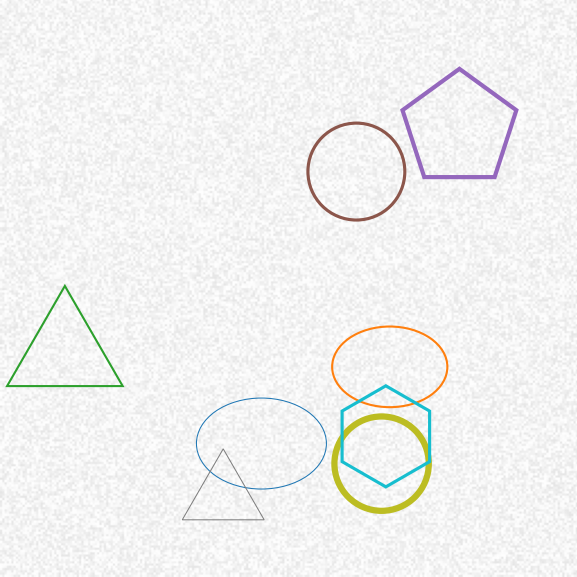[{"shape": "oval", "thickness": 0.5, "radius": 0.56, "center": [0.453, 0.231]}, {"shape": "oval", "thickness": 1, "radius": 0.5, "center": [0.675, 0.364]}, {"shape": "triangle", "thickness": 1, "radius": 0.58, "center": [0.112, 0.388]}, {"shape": "pentagon", "thickness": 2, "radius": 0.52, "center": [0.796, 0.776]}, {"shape": "circle", "thickness": 1.5, "radius": 0.42, "center": [0.617, 0.702]}, {"shape": "triangle", "thickness": 0.5, "radius": 0.41, "center": [0.387, 0.14]}, {"shape": "circle", "thickness": 3, "radius": 0.41, "center": [0.661, 0.196]}, {"shape": "hexagon", "thickness": 1.5, "radius": 0.44, "center": [0.668, 0.244]}]